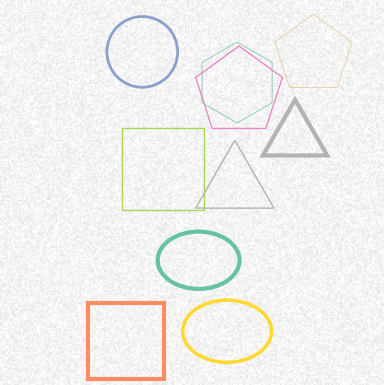[{"shape": "oval", "thickness": 3, "radius": 0.53, "center": [0.516, 0.324]}, {"shape": "hexagon", "thickness": 0.5, "radius": 0.53, "center": [0.616, 0.786]}, {"shape": "square", "thickness": 3, "radius": 0.49, "center": [0.327, 0.114]}, {"shape": "circle", "thickness": 2, "radius": 0.46, "center": [0.37, 0.865]}, {"shape": "pentagon", "thickness": 1, "radius": 0.59, "center": [0.621, 0.762]}, {"shape": "square", "thickness": 1, "radius": 0.53, "center": [0.424, 0.561]}, {"shape": "oval", "thickness": 2.5, "radius": 0.58, "center": [0.59, 0.14]}, {"shape": "pentagon", "thickness": 0.5, "radius": 0.53, "center": [0.814, 0.858]}, {"shape": "triangle", "thickness": 3, "radius": 0.48, "center": [0.766, 0.644]}, {"shape": "triangle", "thickness": 1, "radius": 0.59, "center": [0.61, 0.518]}]